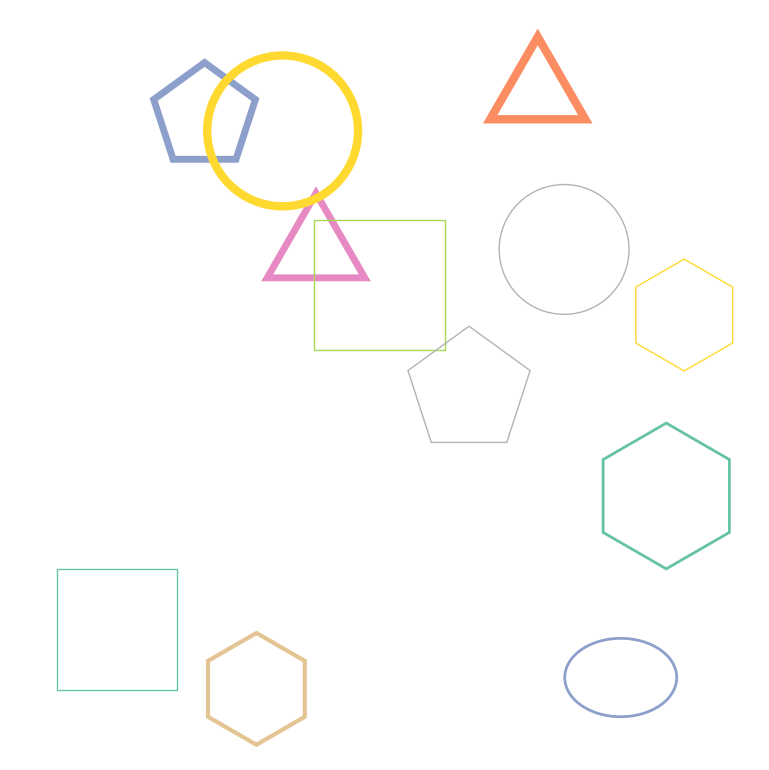[{"shape": "hexagon", "thickness": 1, "radius": 0.47, "center": [0.865, 0.356]}, {"shape": "square", "thickness": 0.5, "radius": 0.39, "center": [0.152, 0.182]}, {"shape": "triangle", "thickness": 3, "radius": 0.36, "center": [0.698, 0.881]}, {"shape": "pentagon", "thickness": 2.5, "radius": 0.35, "center": [0.266, 0.849]}, {"shape": "oval", "thickness": 1, "radius": 0.36, "center": [0.806, 0.12]}, {"shape": "triangle", "thickness": 2.5, "radius": 0.37, "center": [0.41, 0.676]}, {"shape": "square", "thickness": 0.5, "radius": 0.42, "center": [0.493, 0.63]}, {"shape": "hexagon", "thickness": 0.5, "radius": 0.36, "center": [0.889, 0.591]}, {"shape": "circle", "thickness": 3, "radius": 0.49, "center": [0.367, 0.83]}, {"shape": "hexagon", "thickness": 1.5, "radius": 0.36, "center": [0.333, 0.105]}, {"shape": "pentagon", "thickness": 0.5, "radius": 0.42, "center": [0.609, 0.493]}, {"shape": "circle", "thickness": 0.5, "radius": 0.42, "center": [0.733, 0.676]}]